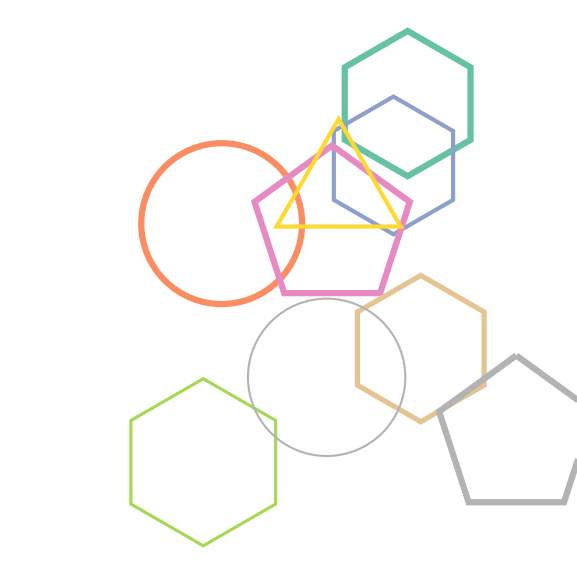[{"shape": "hexagon", "thickness": 3, "radius": 0.63, "center": [0.706, 0.82]}, {"shape": "circle", "thickness": 3, "radius": 0.7, "center": [0.384, 0.612]}, {"shape": "hexagon", "thickness": 2, "radius": 0.6, "center": [0.681, 0.713]}, {"shape": "pentagon", "thickness": 3, "radius": 0.71, "center": [0.575, 0.606]}, {"shape": "hexagon", "thickness": 1.5, "radius": 0.72, "center": [0.352, 0.199]}, {"shape": "triangle", "thickness": 2, "radius": 0.62, "center": [0.586, 0.669]}, {"shape": "hexagon", "thickness": 2.5, "radius": 0.63, "center": [0.729, 0.396]}, {"shape": "circle", "thickness": 1, "radius": 0.68, "center": [0.566, 0.346]}, {"shape": "pentagon", "thickness": 3, "radius": 0.7, "center": [0.894, 0.243]}]